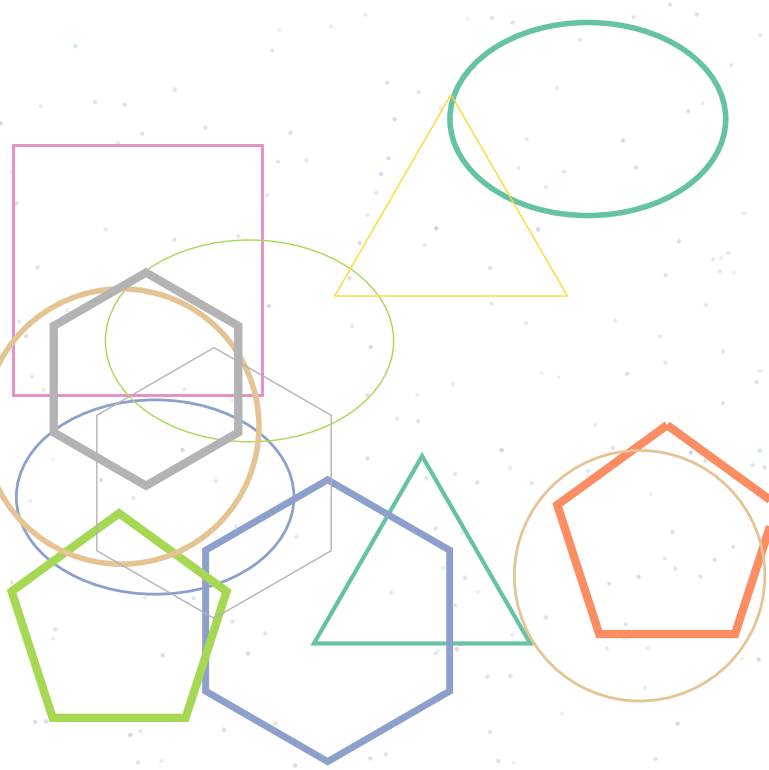[{"shape": "triangle", "thickness": 1.5, "radius": 0.81, "center": [0.548, 0.245]}, {"shape": "oval", "thickness": 2, "radius": 0.9, "center": [0.763, 0.845]}, {"shape": "pentagon", "thickness": 3, "radius": 0.75, "center": [0.866, 0.298]}, {"shape": "oval", "thickness": 1, "radius": 0.9, "center": [0.201, 0.355]}, {"shape": "hexagon", "thickness": 2.5, "radius": 0.91, "center": [0.426, 0.194]}, {"shape": "square", "thickness": 1, "radius": 0.81, "center": [0.179, 0.649]}, {"shape": "pentagon", "thickness": 3, "radius": 0.73, "center": [0.155, 0.187]}, {"shape": "oval", "thickness": 0.5, "radius": 0.94, "center": [0.324, 0.557]}, {"shape": "triangle", "thickness": 0.5, "radius": 0.87, "center": [0.586, 0.703]}, {"shape": "circle", "thickness": 2, "radius": 0.89, "center": [0.158, 0.446]}, {"shape": "circle", "thickness": 1, "radius": 0.81, "center": [0.831, 0.252]}, {"shape": "hexagon", "thickness": 3, "radius": 0.69, "center": [0.19, 0.508]}, {"shape": "hexagon", "thickness": 0.5, "radius": 0.88, "center": [0.278, 0.373]}]